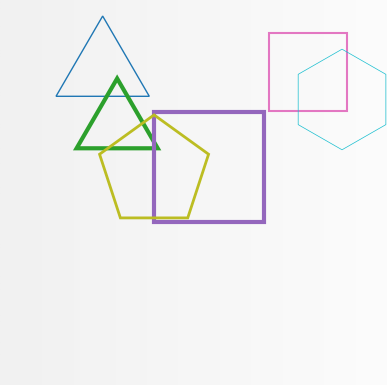[{"shape": "triangle", "thickness": 1, "radius": 0.69, "center": [0.265, 0.819]}, {"shape": "triangle", "thickness": 3, "radius": 0.6, "center": [0.302, 0.675]}, {"shape": "square", "thickness": 3, "radius": 0.71, "center": [0.54, 0.565]}, {"shape": "square", "thickness": 1.5, "radius": 0.51, "center": [0.795, 0.813]}, {"shape": "pentagon", "thickness": 2, "radius": 0.74, "center": [0.398, 0.554]}, {"shape": "hexagon", "thickness": 0.5, "radius": 0.65, "center": [0.883, 0.742]}]